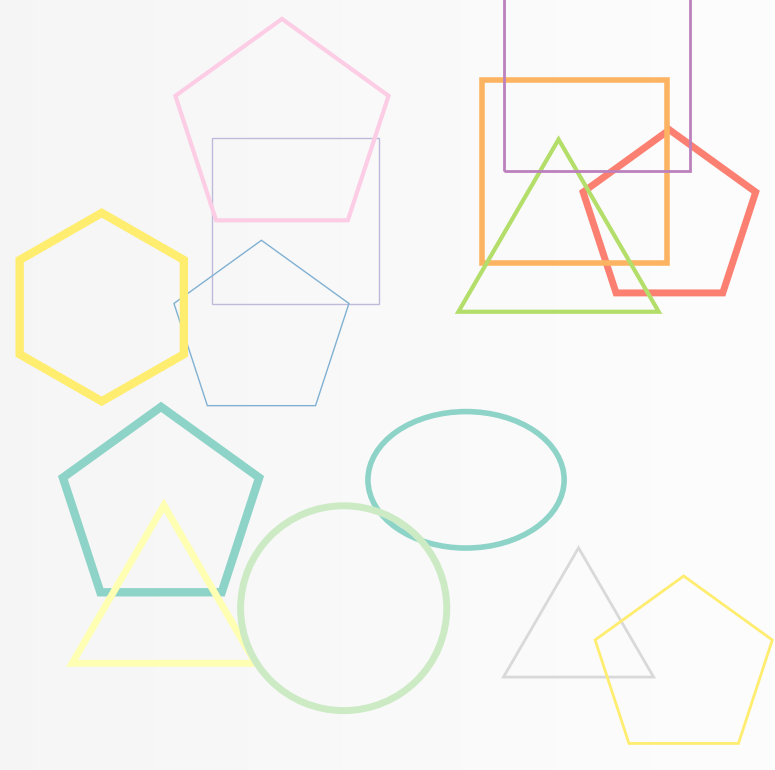[{"shape": "pentagon", "thickness": 3, "radius": 0.67, "center": [0.208, 0.339]}, {"shape": "oval", "thickness": 2, "radius": 0.63, "center": [0.601, 0.377]}, {"shape": "triangle", "thickness": 2.5, "radius": 0.68, "center": [0.211, 0.207]}, {"shape": "square", "thickness": 0.5, "radius": 0.54, "center": [0.382, 0.713]}, {"shape": "pentagon", "thickness": 2.5, "radius": 0.59, "center": [0.864, 0.714]}, {"shape": "pentagon", "thickness": 0.5, "radius": 0.59, "center": [0.337, 0.569]}, {"shape": "square", "thickness": 2, "radius": 0.6, "center": [0.741, 0.777]}, {"shape": "triangle", "thickness": 1.5, "radius": 0.75, "center": [0.721, 0.67]}, {"shape": "pentagon", "thickness": 1.5, "radius": 0.72, "center": [0.364, 0.831]}, {"shape": "triangle", "thickness": 1, "radius": 0.56, "center": [0.747, 0.177]}, {"shape": "square", "thickness": 1, "radius": 0.6, "center": [0.77, 0.898]}, {"shape": "circle", "thickness": 2.5, "radius": 0.67, "center": [0.443, 0.21]}, {"shape": "hexagon", "thickness": 3, "radius": 0.61, "center": [0.131, 0.601]}, {"shape": "pentagon", "thickness": 1, "radius": 0.6, "center": [0.882, 0.132]}]